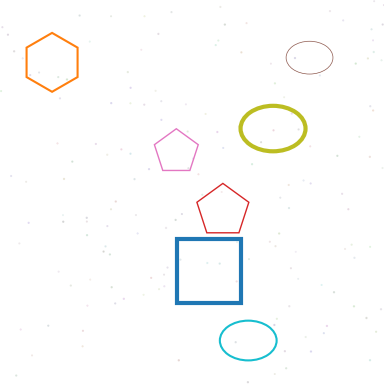[{"shape": "square", "thickness": 3, "radius": 0.41, "center": [0.543, 0.296]}, {"shape": "hexagon", "thickness": 1.5, "radius": 0.38, "center": [0.135, 0.838]}, {"shape": "pentagon", "thickness": 1, "radius": 0.35, "center": [0.579, 0.453]}, {"shape": "oval", "thickness": 0.5, "radius": 0.3, "center": [0.804, 0.85]}, {"shape": "pentagon", "thickness": 1, "radius": 0.3, "center": [0.458, 0.606]}, {"shape": "oval", "thickness": 3, "radius": 0.42, "center": [0.709, 0.666]}, {"shape": "oval", "thickness": 1.5, "radius": 0.37, "center": [0.645, 0.116]}]